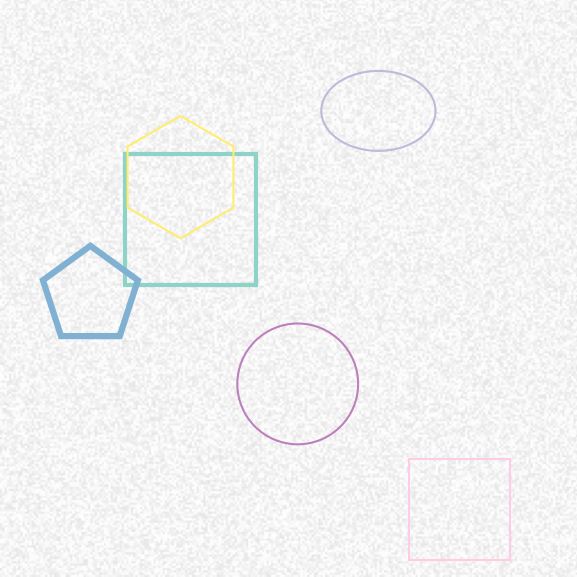[{"shape": "square", "thickness": 2, "radius": 0.57, "center": [0.33, 0.619]}, {"shape": "oval", "thickness": 1, "radius": 0.49, "center": [0.655, 0.807]}, {"shape": "pentagon", "thickness": 3, "radius": 0.43, "center": [0.157, 0.487]}, {"shape": "square", "thickness": 1, "radius": 0.44, "center": [0.796, 0.117]}, {"shape": "circle", "thickness": 1, "radius": 0.52, "center": [0.516, 0.334]}, {"shape": "hexagon", "thickness": 1, "radius": 0.53, "center": [0.313, 0.693]}]